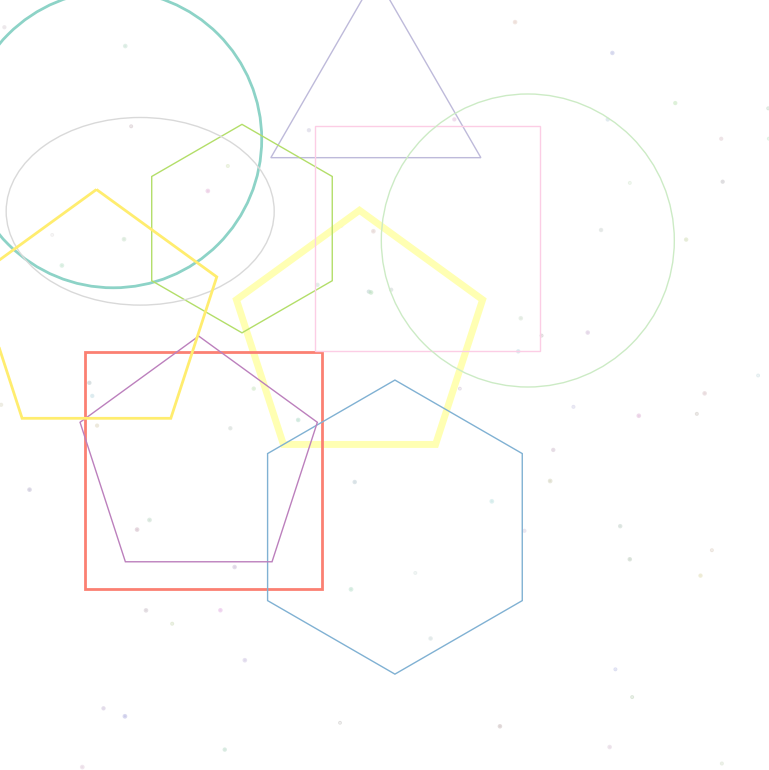[{"shape": "circle", "thickness": 1, "radius": 0.96, "center": [0.147, 0.819]}, {"shape": "pentagon", "thickness": 2.5, "radius": 0.84, "center": [0.467, 0.559]}, {"shape": "triangle", "thickness": 0.5, "radius": 0.79, "center": [0.488, 0.874]}, {"shape": "square", "thickness": 1, "radius": 0.77, "center": [0.264, 0.389]}, {"shape": "hexagon", "thickness": 0.5, "radius": 0.95, "center": [0.513, 0.315]}, {"shape": "hexagon", "thickness": 0.5, "radius": 0.68, "center": [0.314, 0.703]}, {"shape": "square", "thickness": 0.5, "radius": 0.73, "center": [0.555, 0.69]}, {"shape": "oval", "thickness": 0.5, "radius": 0.87, "center": [0.182, 0.726]}, {"shape": "pentagon", "thickness": 0.5, "radius": 0.81, "center": [0.258, 0.402]}, {"shape": "circle", "thickness": 0.5, "radius": 0.95, "center": [0.685, 0.688]}, {"shape": "pentagon", "thickness": 1, "radius": 0.82, "center": [0.125, 0.59]}]